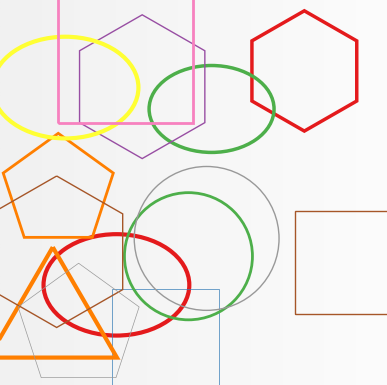[{"shape": "hexagon", "thickness": 2.5, "radius": 0.78, "center": [0.785, 0.816]}, {"shape": "oval", "thickness": 3, "radius": 0.94, "center": [0.3, 0.26]}, {"shape": "square", "thickness": 0.5, "radius": 0.69, "center": [0.427, 0.112]}, {"shape": "oval", "thickness": 2.5, "radius": 0.81, "center": [0.546, 0.717]}, {"shape": "circle", "thickness": 2, "radius": 0.83, "center": [0.486, 0.334]}, {"shape": "hexagon", "thickness": 1, "radius": 0.93, "center": [0.367, 0.775]}, {"shape": "triangle", "thickness": 3, "radius": 0.96, "center": [0.136, 0.167]}, {"shape": "pentagon", "thickness": 2, "radius": 0.75, "center": [0.15, 0.504]}, {"shape": "oval", "thickness": 3, "radius": 0.94, "center": [0.169, 0.773]}, {"shape": "square", "thickness": 1, "radius": 0.67, "center": [0.895, 0.318]}, {"shape": "hexagon", "thickness": 1, "radius": 0.98, "center": [0.146, 0.346]}, {"shape": "square", "thickness": 2, "radius": 0.87, "center": [0.324, 0.853]}, {"shape": "pentagon", "thickness": 0.5, "radius": 0.82, "center": [0.203, 0.152]}, {"shape": "circle", "thickness": 1, "radius": 0.93, "center": [0.533, 0.381]}]